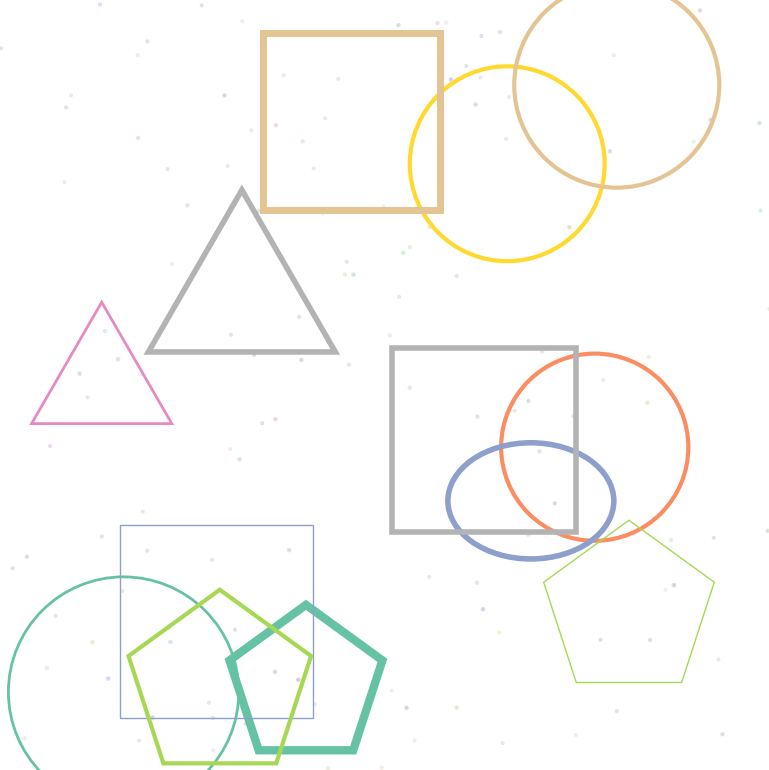[{"shape": "circle", "thickness": 1, "radius": 0.75, "center": [0.16, 0.101]}, {"shape": "pentagon", "thickness": 3, "radius": 0.52, "center": [0.397, 0.11]}, {"shape": "circle", "thickness": 1.5, "radius": 0.61, "center": [0.772, 0.419]}, {"shape": "square", "thickness": 0.5, "radius": 0.63, "center": [0.282, 0.193]}, {"shape": "oval", "thickness": 2, "radius": 0.54, "center": [0.689, 0.35]}, {"shape": "triangle", "thickness": 1, "radius": 0.53, "center": [0.132, 0.502]}, {"shape": "pentagon", "thickness": 1.5, "radius": 0.62, "center": [0.285, 0.109]}, {"shape": "pentagon", "thickness": 0.5, "radius": 0.58, "center": [0.817, 0.208]}, {"shape": "circle", "thickness": 1.5, "radius": 0.63, "center": [0.659, 0.787]}, {"shape": "square", "thickness": 2.5, "radius": 0.57, "center": [0.456, 0.843]}, {"shape": "circle", "thickness": 1.5, "radius": 0.67, "center": [0.801, 0.889]}, {"shape": "triangle", "thickness": 2, "radius": 0.7, "center": [0.314, 0.613]}, {"shape": "square", "thickness": 2, "radius": 0.6, "center": [0.629, 0.429]}]